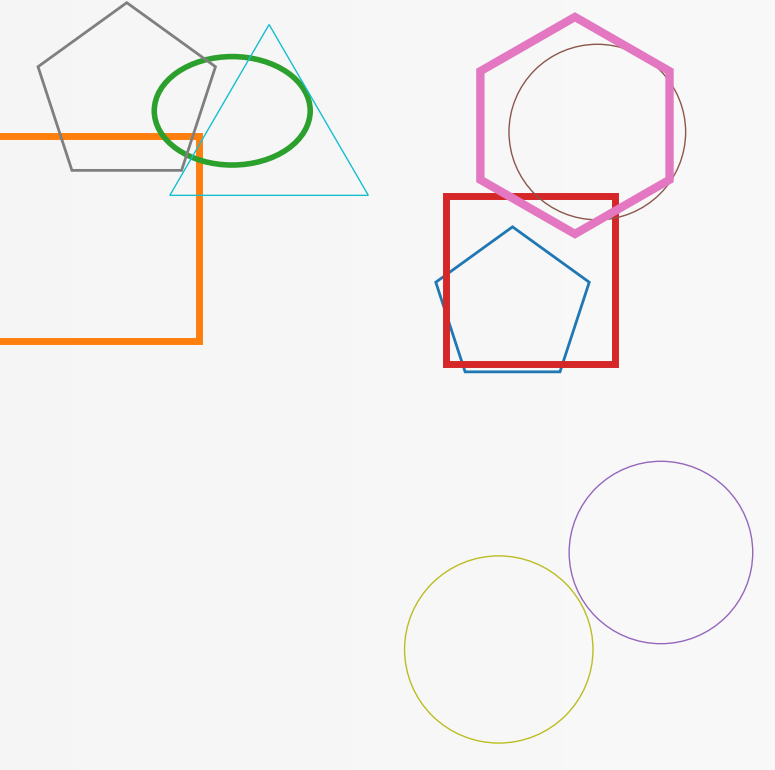[{"shape": "pentagon", "thickness": 1, "radius": 0.52, "center": [0.661, 0.601]}, {"shape": "square", "thickness": 2.5, "radius": 0.67, "center": [0.123, 0.69]}, {"shape": "oval", "thickness": 2, "radius": 0.5, "center": [0.3, 0.856]}, {"shape": "square", "thickness": 2.5, "radius": 0.54, "center": [0.684, 0.636]}, {"shape": "circle", "thickness": 0.5, "radius": 0.59, "center": [0.853, 0.282]}, {"shape": "circle", "thickness": 0.5, "radius": 0.57, "center": [0.771, 0.829]}, {"shape": "hexagon", "thickness": 3, "radius": 0.7, "center": [0.742, 0.837]}, {"shape": "pentagon", "thickness": 1, "radius": 0.6, "center": [0.164, 0.876]}, {"shape": "circle", "thickness": 0.5, "radius": 0.61, "center": [0.644, 0.157]}, {"shape": "triangle", "thickness": 0.5, "radius": 0.74, "center": [0.347, 0.82]}]